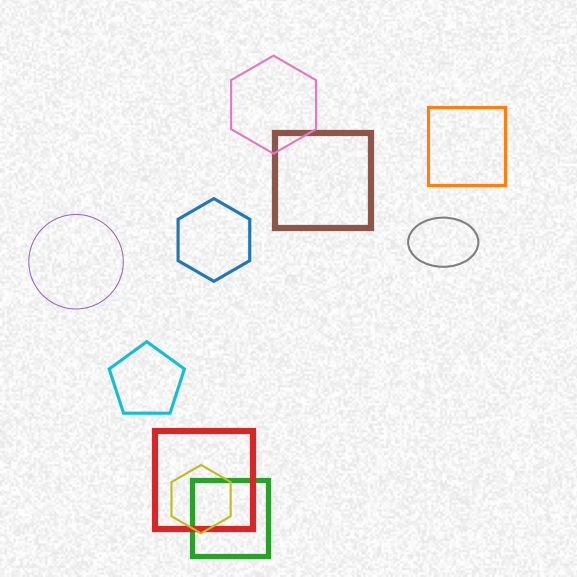[{"shape": "hexagon", "thickness": 1.5, "radius": 0.36, "center": [0.37, 0.584]}, {"shape": "square", "thickness": 1.5, "radius": 0.34, "center": [0.808, 0.747]}, {"shape": "square", "thickness": 2.5, "radius": 0.33, "center": [0.398, 0.102]}, {"shape": "square", "thickness": 3, "radius": 0.43, "center": [0.353, 0.167]}, {"shape": "circle", "thickness": 0.5, "radius": 0.41, "center": [0.132, 0.546]}, {"shape": "square", "thickness": 3, "radius": 0.41, "center": [0.56, 0.687]}, {"shape": "hexagon", "thickness": 1, "radius": 0.42, "center": [0.474, 0.818]}, {"shape": "oval", "thickness": 1, "radius": 0.3, "center": [0.768, 0.58]}, {"shape": "hexagon", "thickness": 1, "radius": 0.3, "center": [0.348, 0.135]}, {"shape": "pentagon", "thickness": 1.5, "radius": 0.34, "center": [0.254, 0.339]}]